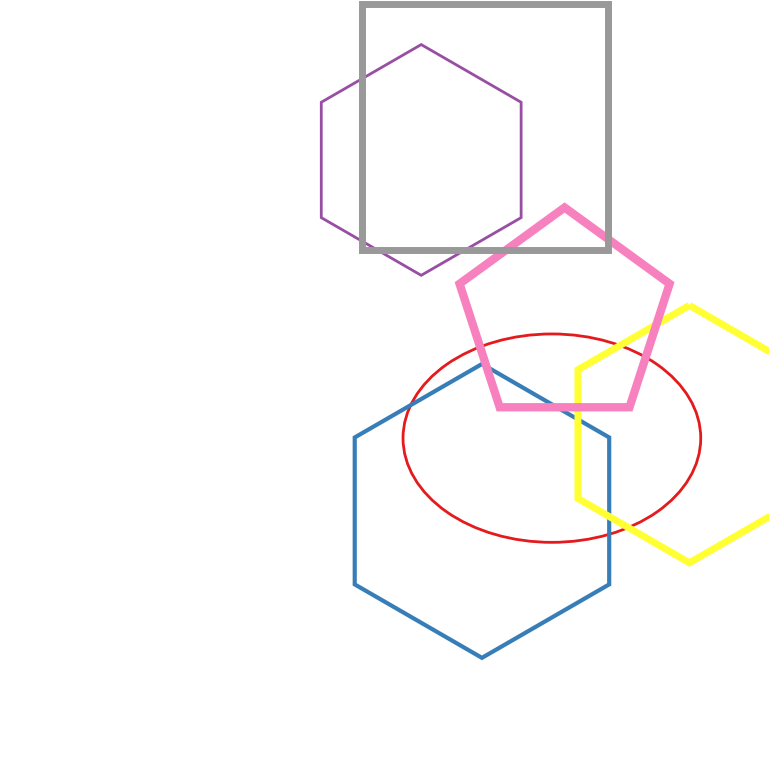[{"shape": "oval", "thickness": 1, "radius": 0.97, "center": [0.717, 0.431]}, {"shape": "hexagon", "thickness": 1.5, "radius": 0.95, "center": [0.626, 0.336]}, {"shape": "hexagon", "thickness": 1, "radius": 0.75, "center": [0.547, 0.792]}, {"shape": "hexagon", "thickness": 2.5, "radius": 0.84, "center": [0.895, 0.436]}, {"shape": "pentagon", "thickness": 3, "radius": 0.72, "center": [0.733, 0.587]}, {"shape": "square", "thickness": 2.5, "radius": 0.8, "center": [0.63, 0.835]}]